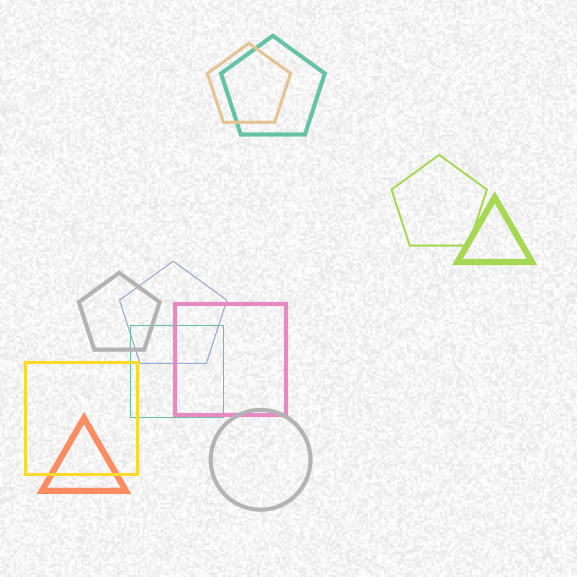[{"shape": "square", "thickness": 0.5, "radius": 0.4, "center": [0.306, 0.357]}, {"shape": "pentagon", "thickness": 2, "radius": 0.47, "center": [0.473, 0.843]}, {"shape": "triangle", "thickness": 3, "radius": 0.42, "center": [0.145, 0.191]}, {"shape": "pentagon", "thickness": 0.5, "radius": 0.49, "center": [0.3, 0.449]}, {"shape": "square", "thickness": 2, "radius": 0.48, "center": [0.399, 0.377]}, {"shape": "pentagon", "thickness": 1, "radius": 0.43, "center": [0.76, 0.644]}, {"shape": "triangle", "thickness": 3, "radius": 0.37, "center": [0.857, 0.583]}, {"shape": "square", "thickness": 1.5, "radius": 0.49, "center": [0.141, 0.276]}, {"shape": "pentagon", "thickness": 1.5, "radius": 0.38, "center": [0.431, 0.849]}, {"shape": "pentagon", "thickness": 2, "radius": 0.37, "center": [0.207, 0.453]}, {"shape": "circle", "thickness": 2, "radius": 0.43, "center": [0.451, 0.203]}]